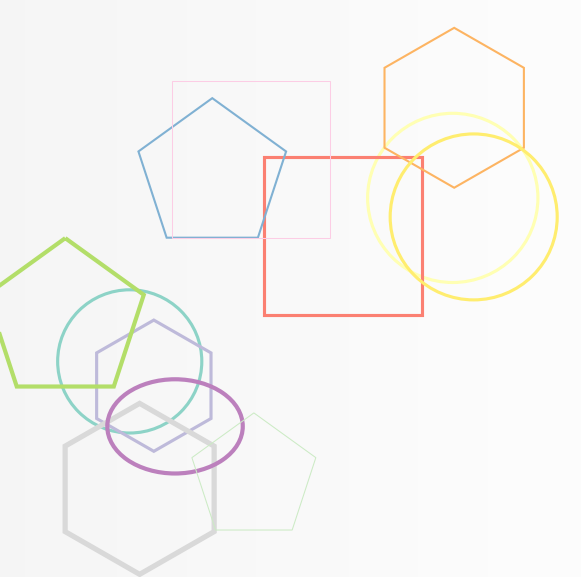[{"shape": "circle", "thickness": 1.5, "radius": 0.62, "center": [0.223, 0.373]}, {"shape": "circle", "thickness": 1.5, "radius": 0.73, "center": [0.779, 0.656]}, {"shape": "hexagon", "thickness": 1.5, "radius": 0.57, "center": [0.265, 0.331]}, {"shape": "square", "thickness": 1.5, "radius": 0.68, "center": [0.59, 0.591]}, {"shape": "pentagon", "thickness": 1, "radius": 0.67, "center": [0.365, 0.696]}, {"shape": "hexagon", "thickness": 1, "radius": 0.69, "center": [0.781, 0.812]}, {"shape": "pentagon", "thickness": 2, "radius": 0.71, "center": [0.112, 0.445]}, {"shape": "square", "thickness": 0.5, "radius": 0.68, "center": [0.432, 0.723]}, {"shape": "hexagon", "thickness": 2.5, "radius": 0.74, "center": [0.24, 0.153]}, {"shape": "oval", "thickness": 2, "radius": 0.58, "center": [0.301, 0.261]}, {"shape": "pentagon", "thickness": 0.5, "radius": 0.56, "center": [0.437, 0.172]}, {"shape": "circle", "thickness": 1.5, "radius": 0.72, "center": [0.815, 0.624]}]